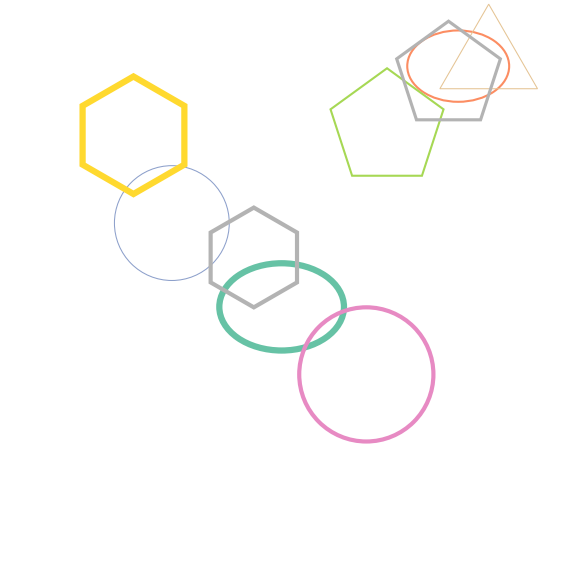[{"shape": "oval", "thickness": 3, "radius": 0.54, "center": [0.488, 0.468]}, {"shape": "oval", "thickness": 1, "radius": 0.44, "center": [0.793, 0.885]}, {"shape": "circle", "thickness": 0.5, "radius": 0.5, "center": [0.298, 0.613]}, {"shape": "circle", "thickness": 2, "radius": 0.58, "center": [0.634, 0.351]}, {"shape": "pentagon", "thickness": 1, "radius": 0.51, "center": [0.67, 0.778]}, {"shape": "hexagon", "thickness": 3, "radius": 0.51, "center": [0.231, 0.765]}, {"shape": "triangle", "thickness": 0.5, "radius": 0.49, "center": [0.846, 0.894]}, {"shape": "hexagon", "thickness": 2, "radius": 0.43, "center": [0.44, 0.553]}, {"shape": "pentagon", "thickness": 1.5, "radius": 0.47, "center": [0.777, 0.868]}]